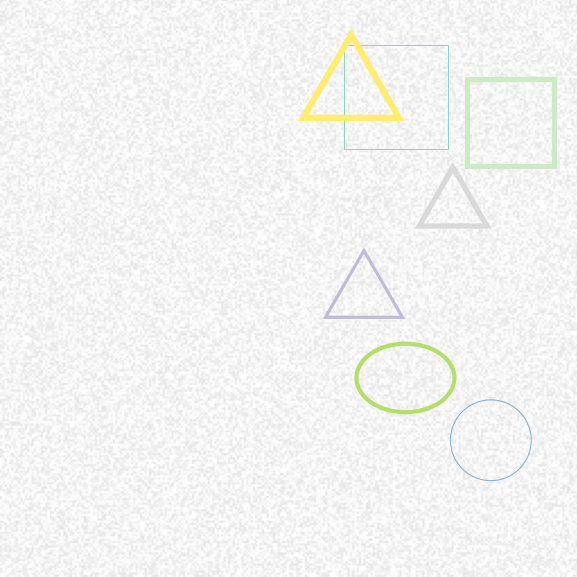[{"shape": "square", "thickness": 0.5, "radius": 0.45, "center": [0.685, 0.831]}, {"shape": "triangle", "thickness": 1.5, "radius": 0.39, "center": [0.63, 0.488]}, {"shape": "circle", "thickness": 0.5, "radius": 0.35, "center": [0.85, 0.237]}, {"shape": "oval", "thickness": 2, "radius": 0.42, "center": [0.702, 0.345]}, {"shape": "triangle", "thickness": 2.5, "radius": 0.34, "center": [0.784, 0.642]}, {"shape": "square", "thickness": 2.5, "radius": 0.38, "center": [0.884, 0.787]}, {"shape": "triangle", "thickness": 3, "radius": 0.48, "center": [0.608, 0.843]}]